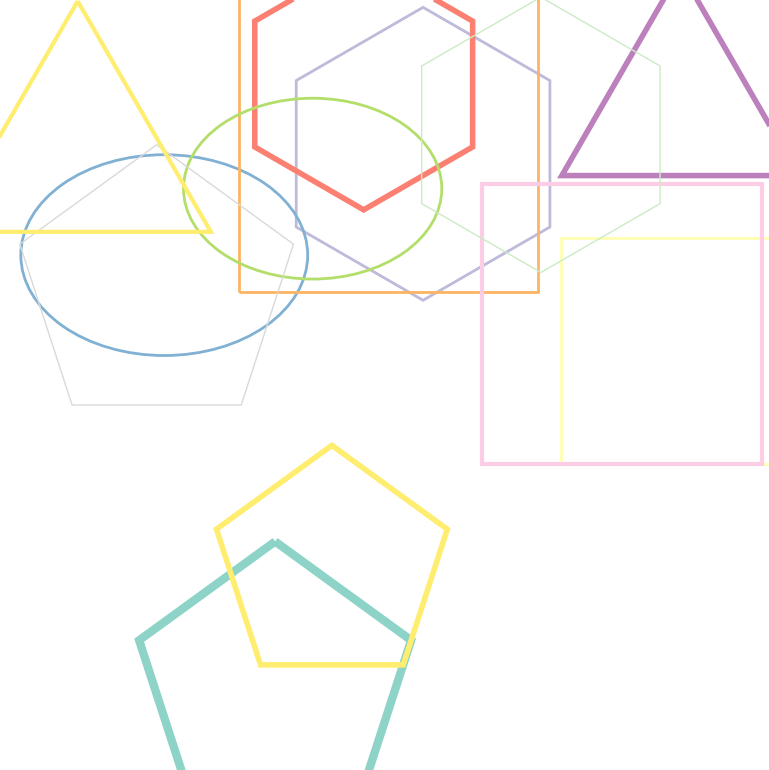[{"shape": "pentagon", "thickness": 3, "radius": 0.93, "center": [0.357, 0.111]}, {"shape": "square", "thickness": 1, "radius": 0.73, "center": [0.875, 0.544]}, {"shape": "hexagon", "thickness": 1, "radius": 0.95, "center": [0.549, 0.8]}, {"shape": "hexagon", "thickness": 2, "radius": 0.82, "center": [0.472, 0.891]}, {"shape": "oval", "thickness": 1, "radius": 0.93, "center": [0.213, 0.669]}, {"shape": "square", "thickness": 1, "radius": 0.97, "center": [0.504, 0.815]}, {"shape": "oval", "thickness": 1, "radius": 0.84, "center": [0.406, 0.755]}, {"shape": "square", "thickness": 1.5, "radius": 0.91, "center": [0.808, 0.579]}, {"shape": "pentagon", "thickness": 0.5, "radius": 0.93, "center": [0.203, 0.625]}, {"shape": "triangle", "thickness": 2, "radius": 0.89, "center": [0.883, 0.861]}, {"shape": "hexagon", "thickness": 0.5, "radius": 0.89, "center": [0.702, 0.825]}, {"shape": "pentagon", "thickness": 2, "radius": 0.79, "center": [0.431, 0.264]}, {"shape": "triangle", "thickness": 1.5, "radius": 1.0, "center": [0.101, 0.799]}]